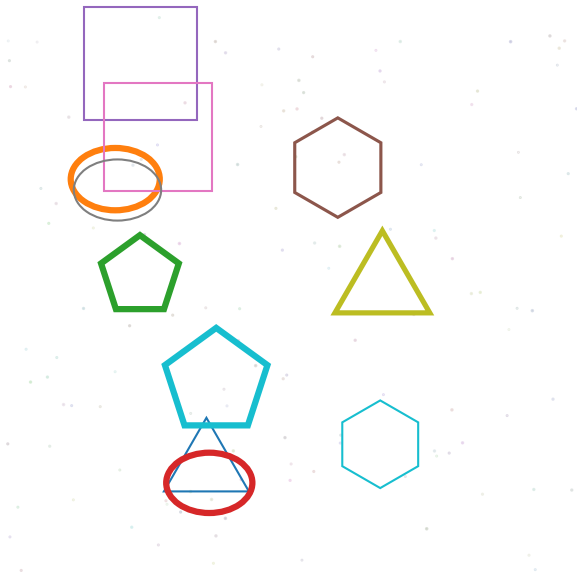[{"shape": "triangle", "thickness": 1, "radius": 0.42, "center": [0.357, 0.191]}, {"shape": "oval", "thickness": 3, "radius": 0.39, "center": [0.2, 0.689]}, {"shape": "pentagon", "thickness": 3, "radius": 0.35, "center": [0.242, 0.521]}, {"shape": "oval", "thickness": 3, "radius": 0.37, "center": [0.362, 0.163]}, {"shape": "square", "thickness": 1, "radius": 0.49, "center": [0.243, 0.889]}, {"shape": "hexagon", "thickness": 1.5, "radius": 0.43, "center": [0.585, 0.709]}, {"shape": "square", "thickness": 1, "radius": 0.47, "center": [0.273, 0.762]}, {"shape": "oval", "thickness": 1, "radius": 0.38, "center": [0.203, 0.67]}, {"shape": "triangle", "thickness": 2.5, "radius": 0.47, "center": [0.662, 0.505]}, {"shape": "pentagon", "thickness": 3, "radius": 0.47, "center": [0.374, 0.338]}, {"shape": "hexagon", "thickness": 1, "radius": 0.38, "center": [0.658, 0.23]}]